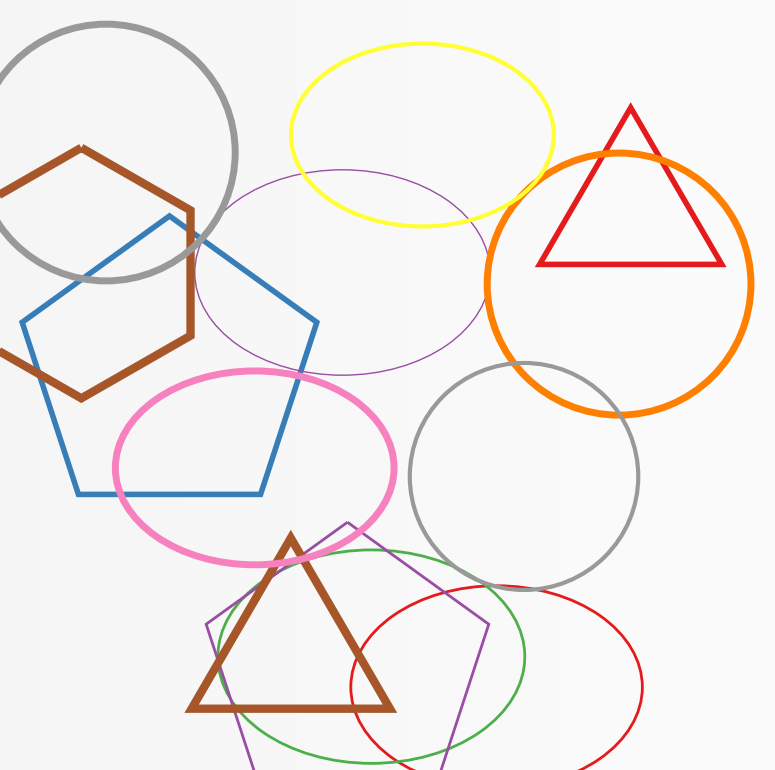[{"shape": "triangle", "thickness": 2, "radius": 0.68, "center": [0.814, 0.724]}, {"shape": "oval", "thickness": 1, "radius": 0.94, "center": [0.641, 0.108]}, {"shape": "pentagon", "thickness": 2, "radius": 1.0, "center": [0.219, 0.52]}, {"shape": "oval", "thickness": 1, "radius": 0.99, "center": [0.479, 0.147]}, {"shape": "pentagon", "thickness": 1, "radius": 0.96, "center": [0.448, 0.13]}, {"shape": "oval", "thickness": 0.5, "radius": 0.95, "center": [0.442, 0.646]}, {"shape": "circle", "thickness": 2.5, "radius": 0.85, "center": [0.799, 0.631]}, {"shape": "oval", "thickness": 1.5, "radius": 0.85, "center": [0.545, 0.825]}, {"shape": "hexagon", "thickness": 3, "radius": 0.81, "center": [0.105, 0.645]}, {"shape": "triangle", "thickness": 3, "radius": 0.74, "center": [0.375, 0.153]}, {"shape": "oval", "thickness": 2.5, "radius": 0.9, "center": [0.329, 0.392]}, {"shape": "circle", "thickness": 2.5, "radius": 0.83, "center": [0.137, 0.802]}, {"shape": "circle", "thickness": 1.5, "radius": 0.74, "center": [0.676, 0.381]}]